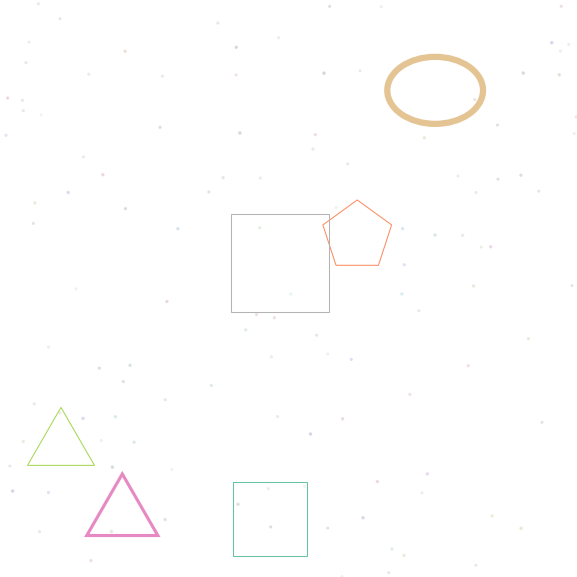[{"shape": "square", "thickness": 0.5, "radius": 0.32, "center": [0.468, 0.1]}, {"shape": "pentagon", "thickness": 0.5, "radius": 0.31, "center": [0.619, 0.59]}, {"shape": "triangle", "thickness": 1.5, "radius": 0.36, "center": [0.212, 0.107]}, {"shape": "triangle", "thickness": 0.5, "radius": 0.33, "center": [0.106, 0.227]}, {"shape": "oval", "thickness": 3, "radius": 0.41, "center": [0.754, 0.843]}, {"shape": "square", "thickness": 0.5, "radius": 0.42, "center": [0.485, 0.544]}]